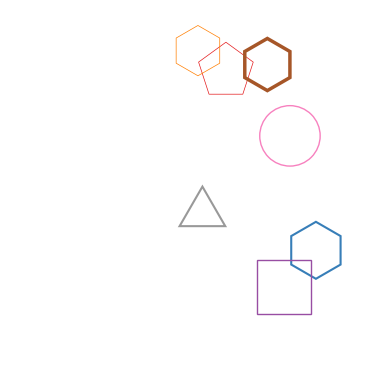[{"shape": "pentagon", "thickness": 0.5, "radius": 0.37, "center": [0.587, 0.816]}, {"shape": "hexagon", "thickness": 1.5, "radius": 0.37, "center": [0.821, 0.35]}, {"shape": "square", "thickness": 1, "radius": 0.35, "center": [0.738, 0.255]}, {"shape": "hexagon", "thickness": 0.5, "radius": 0.33, "center": [0.514, 0.868]}, {"shape": "hexagon", "thickness": 2.5, "radius": 0.34, "center": [0.694, 0.832]}, {"shape": "circle", "thickness": 1, "radius": 0.39, "center": [0.753, 0.647]}, {"shape": "triangle", "thickness": 1.5, "radius": 0.34, "center": [0.526, 0.447]}]